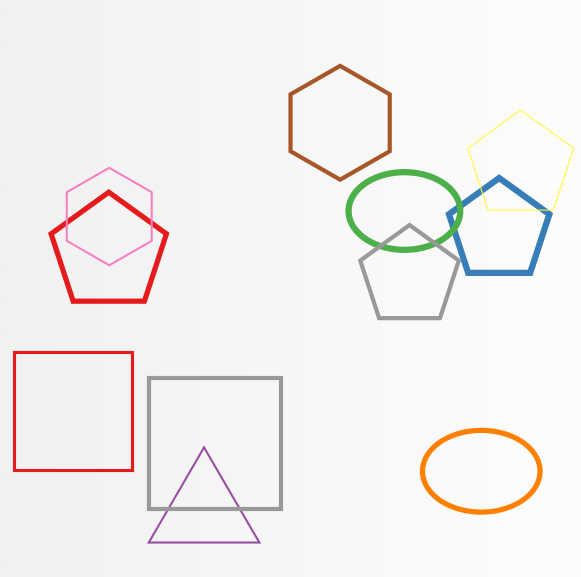[{"shape": "pentagon", "thickness": 2.5, "radius": 0.52, "center": [0.187, 0.562]}, {"shape": "square", "thickness": 1.5, "radius": 0.51, "center": [0.125, 0.287]}, {"shape": "pentagon", "thickness": 3, "radius": 0.45, "center": [0.859, 0.6]}, {"shape": "oval", "thickness": 3, "radius": 0.48, "center": [0.696, 0.634]}, {"shape": "triangle", "thickness": 1, "radius": 0.55, "center": [0.351, 0.115]}, {"shape": "oval", "thickness": 2.5, "radius": 0.51, "center": [0.828, 0.183]}, {"shape": "pentagon", "thickness": 0.5, "radius": 0.48, "center": [0.896, 0.713]}, {"shape": "hexagon", "thickness": 2, "radius": 0.49, "center": [0.585, 0.787]}, {"shape": "hexagon", "thickness": 1, "radius": 0.42, "center": [0.188, 0.624]}, {"shape": "square", "thickness": 2, "radius": 0.57, "center": [0.369, 0.232]}, {"shape": "pentagon", "thickness": 2, "radius": 0.45, "center": [0.705, 0.52]}]